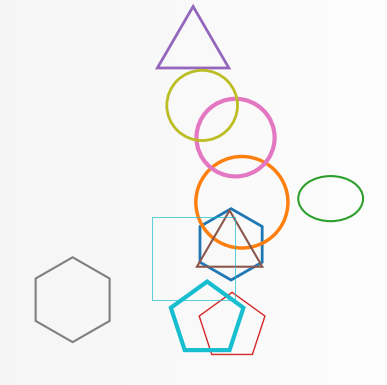[{"shape": "hexagon", "thickness": 2, "radius": 0.46, "center": [0.596, 0.365]}, {"shape": "circle", "thickness": 2.5, "radius": 0.59, "center": [0.624, 0.475]}, {"shape": "oval", "thickness": 1.5, "radius": 0.42, "center": [0.853, 0.484]}, {"shape": "pentagon", "thickness": 1, "radius": 0.45, "center": [0.599, 0.151]}, {"shape": "triangle", "thickness": 2, "radius": 0.53, "center": [0.498, 0.877]}, {"shape": "triangle", "thickness": 1.5, "radius": 0.49, "center": [0.593, 0.356]}, {"shape": "circle", "thickness": 3, "radius": 0.5, "center": [0.608, 0.643]}, {"shape": "hexagon", "thickness": 1.5, "radius": 0.55, "center": [0.187, 0.222]}, {"shape": "circle", "thickness": 2, "radius": 0.46, "center": [0.522, 0.726]}, {"shape": "square", "thickness": 0.5, "radius": 0.54, "center": [0.499, 0.328]}, {"shape": "pentagon", "thickness": 3, "radius": 0.49, "center": [0.535, 0.17]}]